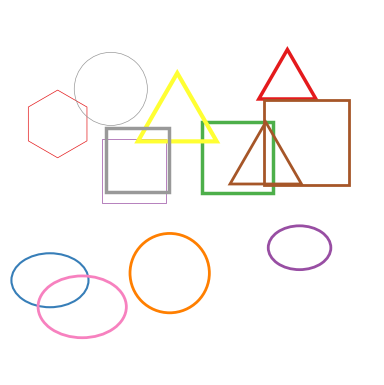[{"shape": "triangle", "thickness": 2.5, "radius": 0.43, "center": [0.746, 0.786]}, {"shape": "hexagon", "thickness": 0.5, "radius": 0.44, "center": [0.15, 0.678]}, {"shape": "oval", "thickness": 1.5, "radius": 0.5, "center": [0.13, 0.272]}, {"shape": "square", "thickness": 2.5, "radius": 0.46, "center": [0.616, 0.591]}, {"shape": "oval", "thickness": 2, "radius": 0.41, "center": [0.778, 0.357]}, {"shape": "square", "thickness": 0.5, "radius": 0.42, "center": [0.347, 0.557]}, {"shape": "circle", "thickness": 2, "radius": 0.52, "center": [0.441, 0.291]}, {"shape": "triangle", "thickness": 3, "radius": 0.59, "center": [0.46, 0.692]}, {"shape": "triangle", "thickness": 2, "radius": 0.54, "center": [0.69, 0.576]}, {"shape": "square", "thickness": 2, "radius": 0.55, "center": [0.795, 0.63]}, {"shape": "oval", "thickness": 2, "radius": 0.57, "center": [0.214, 0.203]}, {"shape": "circle", "thickness": 0.5, "radius": 0.47, "center": [0.288, 0.769]}, {"shape": "square", "thickness": 2.5, "radius": 0.41, "center": [0.358, 0.584]}]